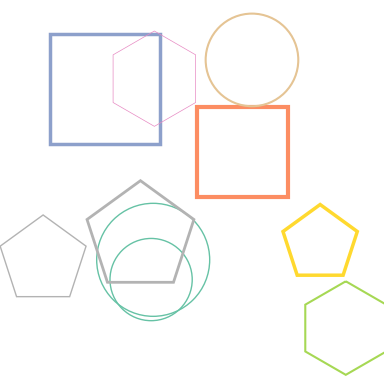[{"shape": "circle", "thickness": 1, "radius": 0.73, "center": [0.398, 0.325]}, {"shape": "circle", "thickness": 1, "radius": 0.53, "center": [0.392, 0.274]}, {"shape": "square", "thickness": 3, "radius": 0.59, "center": [0.63, 0.606]}, {"shape": "square", "thickness": 2.5, "radius": 0.71, "center": [0.274, 0.77]}, {"shape": "hexagon", "thickness": 0.5, "radius": 0.62, "center": [0.401, 0.796]}, {"shape": "hexagon", "thickness": 1.5, "radius": 0.61, "center": [0.898, 0.148]}, {"shape": "pentagon", "thickness": 2.5, "radius": 0.51, "center": [0.832, 0.367]}, {"shape": "circle", "thickness": 1.5, "radius": 0.6, "center": [0.654, 0.844]}, {"shape": "pentagon", "thickness": 1, "radius": 0.59, "center": [0.112, 0.324]}, {"shape": "pentagon", "thickness": 2, "radius": 0.73, "center": [0.365, 0.385]}]